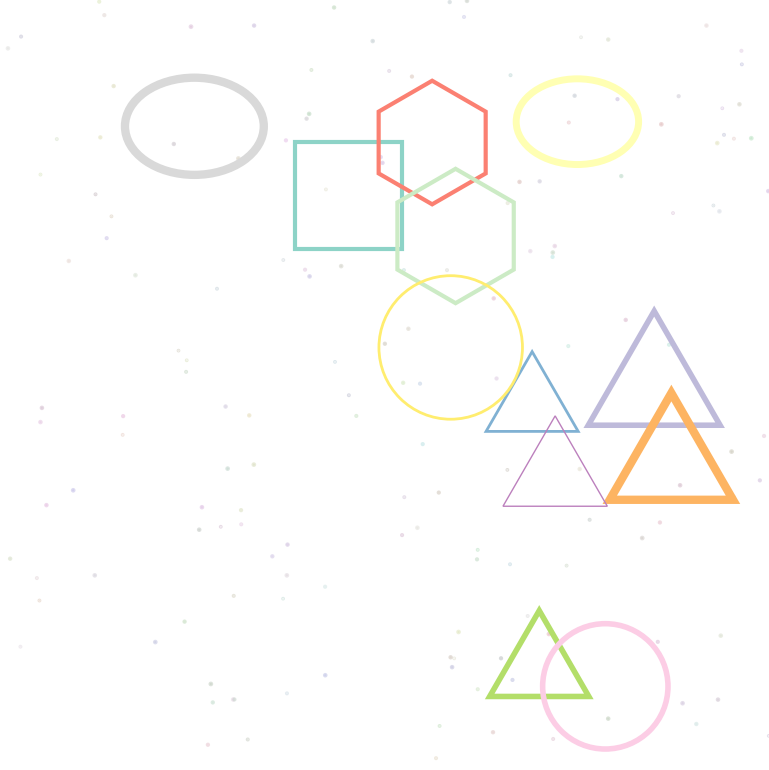[{"shape": "square", "thickness": 1.5, "radius": 0.35, "center": [0.453, 0.746]}, {"shape": "oval", "thickness": 2.5, "radius": 0.4, "center": [0.75, 0.842]}, {"shape": "triangle", "thickness": 2, "radius": 0.49, "center": [0.85, 0.497]}, {"shape": "hexagon", "thickness": 1.5, "radius": 0.4, "center": [0.561, 0.815]}, {"shape": "triangle", "thickness": 1, "radius": 0.35, "center": [0.691, 0.474]}, {"shape": "triangle", "thickness": 3, "radius": 0.46, "center": [0.872, 0.397]}, {"shape": "triangle", "thickness": 2, "radius": 0.37, "center": [0.7, 0.133]}, {"shape": "circle", "thickness": 2, "radius": 0.41, "center": [0.786, 0.109]}, {"shape": "oval", "thickness": 3, "radius": 0.45, "center": [0.252, 0.836]}, {"shape": "triangle", "thickness": 0.5, "radius": 0.39, "center": [0.721, 0.382]}, {"shape": "hexagon", "thickness": 1.5, "radius": 0.44, "center": [0.592, 0.694]}, {"shape": "circle", "thickness": 1, "radius": 0.47, "center": [0.585, 0.549]}]